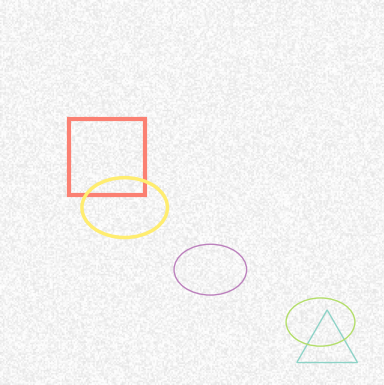[{"shape": "triangle", "thickness": 1, "radius": 0.46, "center": [0.85, 0.104]}, {"shape": "square", "thickness": 3, "radius": 0.5, "center": [0.278, 0.592]}, {"shape": "oval", "thickness": 1, "radius": 0.45, "center": [0.832, 0.163]}, {"shape": "oval", "thickness": 1, "radius": 0.47, "center": [0.546, 0.3]}, {"shape": "oval", "thickness": 2.5, "radius": 0.56, "center": [0.324, 0.461]}]